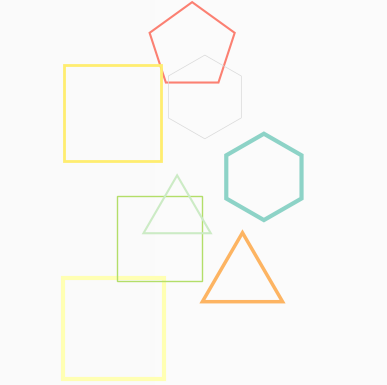[{"shape": "hexagon", "thickness": 3, "radius": 0.56, "center": [0.681, 0.541]}, {"shape": "square", "thickness": 3, "radius": 0.65, "center": [0.293, 0.147]}, {"shape": "pentagon", "thickness": 1.5, "radius": 0.58, "center": [0.496, 0.879]}, {"shape": "triangle", "thickness": 2.5, "radius": 0.6, "center": [0.626, 0.276]}, {"shape": "square", "thickness": 1, "radius": 0.55, "center": [0.411, 0.38]}, {"shape": "hexagon", "thickness": 0.5, "radius": 0.54, "center": [0.529, 0.748]}, {"shape": "triangle", "thickness": 1.5, "radius": 0.5, "center": [0.457, 0.444]}, {"shape": "square", "thickness": 2, "radius": 0.62, "center": [0.29, 0.707]}]